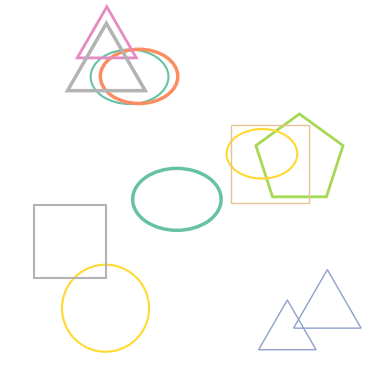[{"shape": "oval", "thickness": 1.5, "radius": 0.51, "center": [0.337, 0.8]}, {"shape": "oval", "thickness": 2.5, "radius": 0.57, "center": [0.459, 0.482]}, {"shape": "oval", "thickness": 2.5, "radius": 0.5, "center": [0.361, 0.802]}, {"shape": "triangle", "thickness": 1, "radius": 0.43, "center": [0.746, 0.135]}, {"shape": "triangle", "thickness": 1, "radius": 0.51, "center": [0.85, 0.198]}, {"shape": "triangle", "thickness": 2, "radius": 0.44, "center": [0.277, 0.894]}, {"shape": "pentagon", "thickness": 2, "radius": 0.59, "center": [0.778, 0.585]}, {"shape": "circle", "thickness": 1.5, "radius": 0.57, "center": [0.274, 0.199]}, {"shape": "oval", "thickness": 1.5, "radius": 0.46, "center": [0.68, 0.601]}, {"shape": "square", "thickness": 1, "radius": 0.51, "center": [0.7, 0.574]}, {"shape": "square", "thickness": 1.5, "radius": 0.47, "center": [0.182, 0.373]}, {"shape": "triangle", "thickness": 2.5, "radius": 0.58, "center": [0.276, 0.823]}]